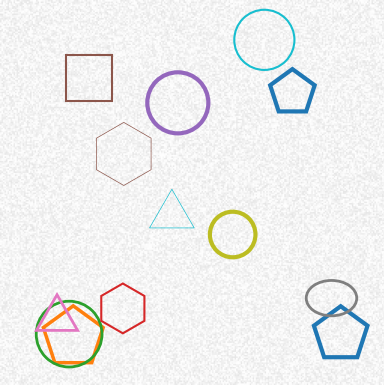[{"shape": "pentagon", "thickness": 3, "radius": 0.37, "center": [0.885, 0.131]}, {"shape": "pentagon", "thickness": 3, "radius": 0.3, "center": [0.76, 0.76]}, {"shape": "pentagon", "thickness": 2.5, "radius": 0.41, "center": [0.19, 0.124]}, {"shape": "circle", "thickness": 2, "radius": 0.43, "center": [0.18, 0.132]}, {"shape": "hexagon", "thickness": 1.5, "radius": 0.32, "center": [0.319, 0.199]}, {"shape": "circle", "thickness": 3, "radius": 0.4, "center": [0.462, 0.733]}, {"shape": "square", "thickness": 1.5, "radius": 0.3, "center": [0.231, 0.797]}, {"shape": "hexagon", "thickness": 0.5, "radius": 0.41, "center": [0.322, 0.6]}, {"shape": "triangle", "thickness": 2, "radius": 0.31, "center": [0.148, 0.173]}, {"shape": "oval", "thickness": 2, "radius": 0.33, "center": [0.861, 0.226]}, {"shape": "circle", "thickness": 3, "radius": 0.3, "center": [0.604, 0.391]}, {"shape": "triangle", "thickness": 0.5, "radius": 0.33, "center": [0.446, 0.441]}, {"shape": "circle", "thickness": 1.5, "radius": 0.39, "center": [0.687, 0.896]}]